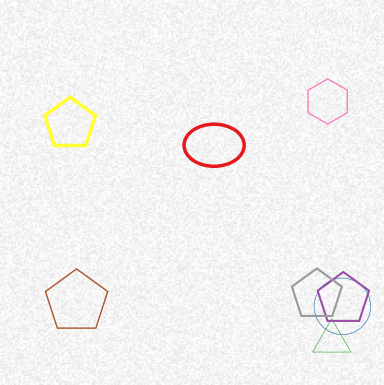[{"shape": "oval", "thickness": 2.5, "radius": 0.39, "center": [0.556, 0.623]}, {"shape": "circle", "thickness": 0.5, "radius": 0.37, "center": [0.889, 0.204]}, {"shape": "triangle", "thickness": 0.5, "radius": 0.29, "center": [0.862, 0.114]}, {"shape": "pentagon", "thickness": 1.5, "radius": 0.35, "center": [0.892, 0.223]}, {"shape": "pentagon", "thickness": 2.5, "radius": 0.35, "center": [0.182, 0.678]}, {"shape": "pentagon", "thickness": 1, "radius": 0.43, "center": [0.199, 0.217]}, {"shape": "hexagon", "thickness": 1, "radius": 0.29, "center": [0.851, 0.736]}, {"shape": "pentagon", "thickness": 1.5, "radius": 0.34, "center": [0.823, 0.235]}]